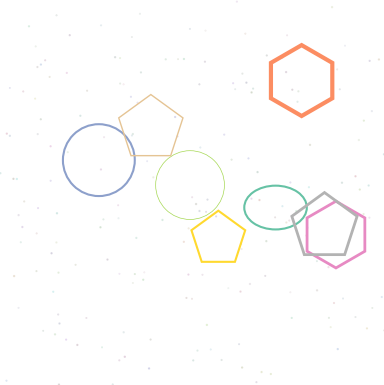[{"shape": "oval", "thickness": 1.5, "radius": 0.41, "center": [0.716, 0.461]}, {"shape": "hexagon", "thickness": 3, "radius": 0.46, "center": [0.783, 0.791]}, {"shape": "circle", "thickness": 1.5, "radius": 0.47, "center": [0.257, 0.584]}, {"shape": "hexagon", "thickness": 2, "radius": 0.43, "center": [0.873, 0.391]}, {"shape": "circle", "thickness": 0.5, "radius": 0.45, "center": [0.494, 0.519]}, {"shape": "pentagon", "thickness": 1.5, "radius": 0.37, "center": [0.567, 0.379]}, {"shape": "pentagon", "thickness": 1, "radius": 0.44, "center": [0.392, 0.667]}, {"shape": "pentagon", "thickness": 2, "radius": 0.45, "center": [0.843, 0.411]}]